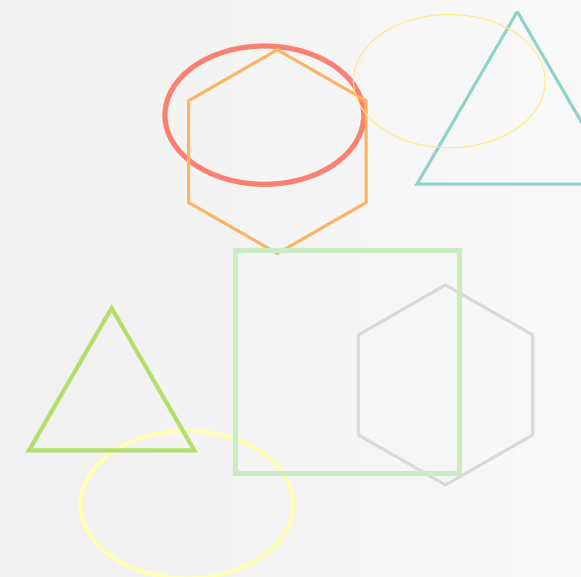[{"shape": "triangle", "thickness": 1.5, "radius": 1.0, "center": [0.89, 0.78]}, {"shape": "oval", "thickness": 2, "radius": 0.91, "center": [0.322, 0.125]}, {"shape": "oval", "thickness": 2.5, "radius": 0.86, "center": [0.455, 0.8]}, {"shape": "hexagon", "thickness": 1.5, "radius": 0.88, "center": [0.477, 0.737]}, {"shape": "triangle", "thickness": 2, "radius": 0.82, "center": [0.192, 0.301]}, {"shape": "hexagon", "thickness": 1.5, "radius": 0.87, "center": [0.767, 0.333]}, {"shape": "square", "thickness": 2.5, "radius": 0.97, "center": [0.597, 0.373]}, {"shape": "oval", "thickness": 0.5, "radius": 0.82, "center": [0.773, 0.859]}]